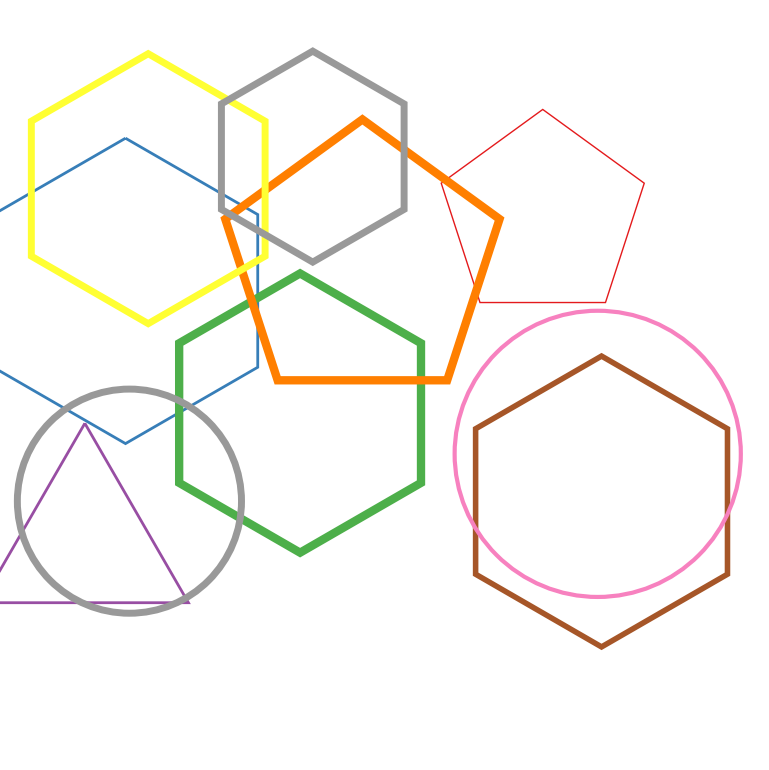[{"shape": "pentagon", "thickness": 0.5, "radius": 0.69, "center": [0.705, 0.719]}, {"shape": "hexagon", "thickness": 1, "radius": 0.99, "center": [0.163, 0.622]}, {"shape": "hexagon", "thickness": 3, "radius": 0.91, "center": [0.39, 0.464]}, {"shape": "triangle", "thickness": 1, "radius": 0.78, "center": [0.11, 0.295]}, {"shape": "pentagon", "thickness": 3, "radius": 0.94, "center": [0.471, 0.658]}, {"shape": "hexagon", "thickness": 2.5, "radius": 0.88, "center": [0.192, 0.755]}, {"shape": "hexagon", "thickness": 2, "radius": 0.94, "center": [0.781, 0.349]}, {"shape": "circle", "thickness": 1.5, "radius": 0.93, "center": [0.776, 0.411]}, {"shape": "circle", "thickness": 2.5, "radius": 0.73, "center": [0.168, 0.349]}, {"shape": "hexagon", "thickness": 2.5, "radius": 0.68, "center": [0.406, 0.797]}]